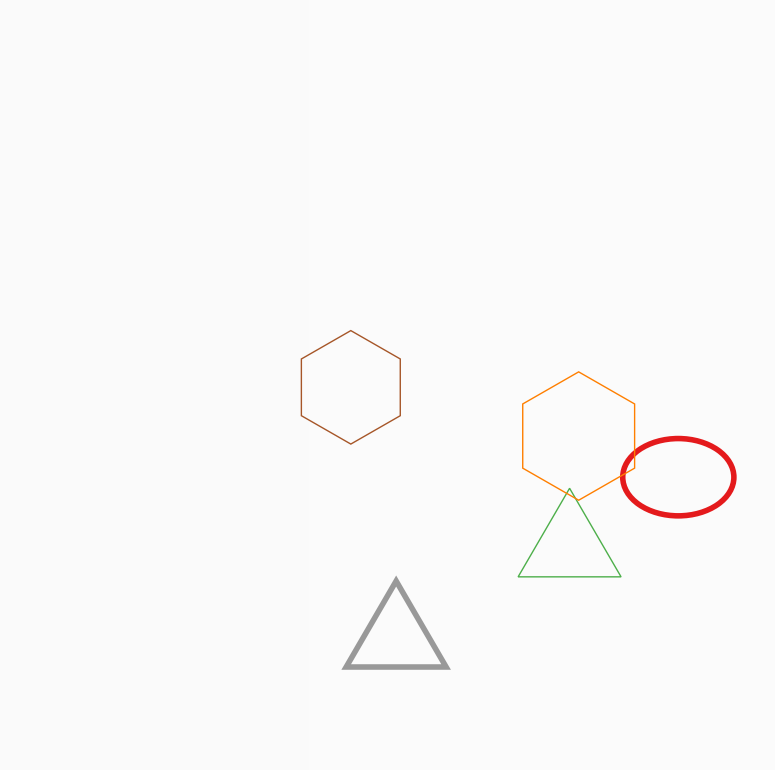[{"shape": "oval", "thickness": 2, "radius": 0.36, "center": [0.875, 0.38]}, {"shape": "triangle", "thickness": 0.5, "radius": 0.38, "center": [0.735, 0.289]}, {"shape": "hexagon", "thickness": 0.5, "radius": 0.42, "center": [0.747, 0.434]}, {"shape": "hexagon", "thickness": 0.5, "radius": 0.37, "center": [0.453, 0.497]}, {"shape": "triangle", "thickness": 2, "radius": 0.37, "center": [0.511, 0.171]}]